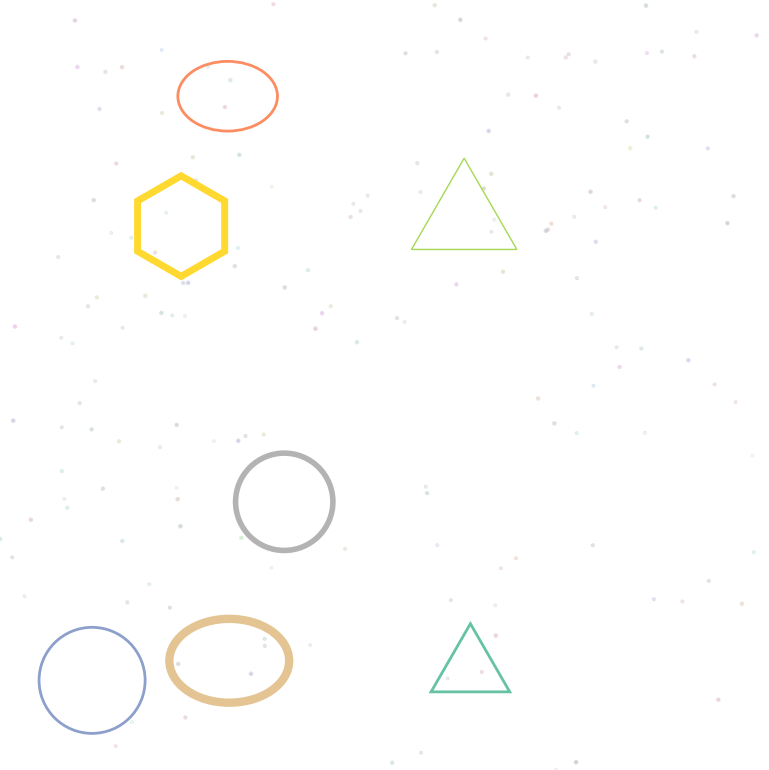[{"shape": "triangle", "thickness": 1, "radius": 0.29, "center": [0.611, 0.131]}, {"shape": "oval", "thickness": 1, "radius": 0.32, "center": [0.296, 0.875]}, {"shape": "circle", "thickness": 1, "radius": 0.34, "center": [0.12, 0.116]}, {"shape": "triangle", "thickness": 0.5, "radius": 0.4, "center": [0.603, 0.716]}, {"shape": "hexagon", "thickness": 2.5, "radius": 0.33, "center": [0.235, 0.706]}, {"shape": "oval", "thickness": 3, "radius": 0.39, "center": [0.298, 0.142]}, {"shape": "circle", "thickness": 2, "radius": 0.32, "center": [0.369, 0.348]}]